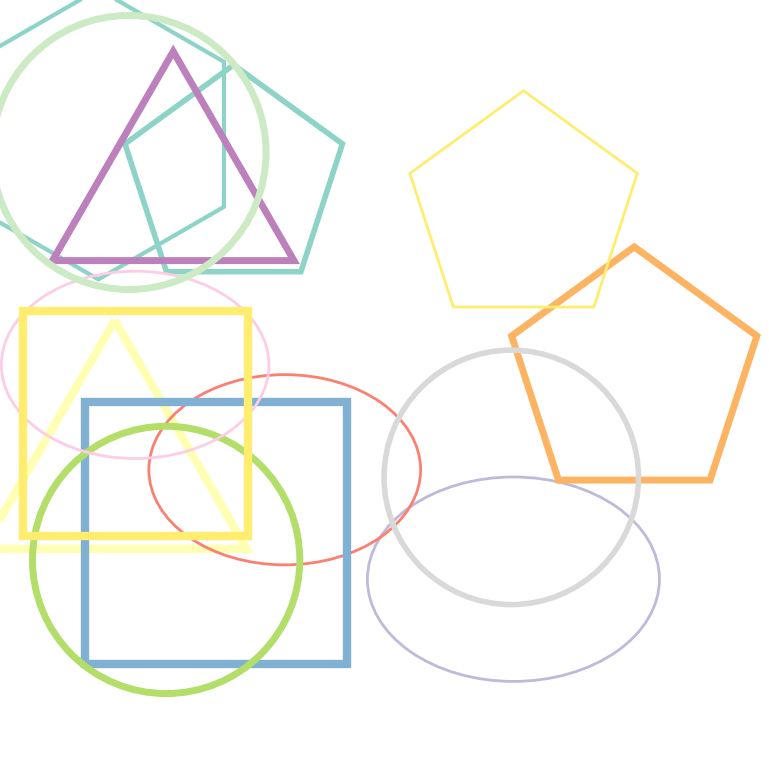[{"shape": "pentagon", "thickness": 2, "radius": 0.74, "center": [0.303, 0.767]}, {"shape": "hexagon", "thickness": 1.5, "radius": 0.94, "center": [0.128, 0.826]}, {"shape": "triangle", "thickness": 3, "radius": 0.99, "center": [0.149, 0.386]}, {"shape": "oval", "thickness": 1, "radius": 0.95, "center": [0.667, 0.248]}, {"shape": "oval", "thickness": 1, "radius": 0.88, "center": [0.37, 0.39]}, {"shape": "square", "thickness": 3, "radius": 0.85, "center": [0.28, 0.307]}, {"shape": "pentagon", "thickness": 2.5, "radius": 0.84, "center": [0.824, 0.512]}, {"shape": "circle", "thickness": 2.5, "radius": 0.87, "center": [0.216, 0.273]}, {"shape": "oval", "thickness": 1, "radius": 0.87, "center": [0.176, 0.526]}, {"shape": "circle", "thickness": 2, "radius": 0.83, "center": [0.664, 0.38]}, {"shape": "triangle", "thickness": 2.5, "radius": 0.91, "center": [0.225, 0.752]}, {"shape": "circle", "thickness": 2.5, "radius": 0.89, "center": [0.168, 0.802]}, {"shape": "square", "thickness": 3, "radius": 0.73, "center": [0.176, 0.45]}, {"shape": "pentagon", "thickness": 1, "radius": 0.78, "center": [0.68, 0.727]}]